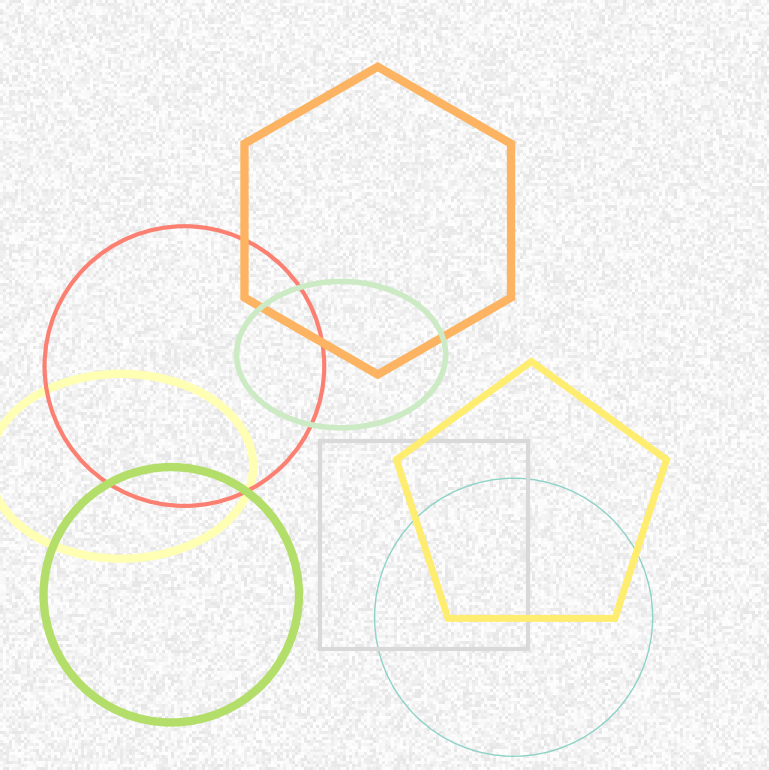[{"shape": "circle", "thickness": 0.5, "radius": 0.9, "center": [0.667, 0.198]}, {"shape": "oval", "thickness": 3, "radius": 0.86, "center": [0.157, 0.395]}, {"shape": "circle", "thickness": 1.5, "radius": 0.91, "center": [0.239, 0.525]}, {"shape": "hexagon", "thickness": 3, "radius": 1.0, "center": [0.491, 0.713]}, {"shape": "circle", "thickness": 3, "radius": 0.83, "center": [0.222, 0.228]}, {"shape": "square", "thickness": 1.5, "radius": 0.68, "center": [0.551, 0.293]}, {"shape": "oval", "thickness": 2, "radius": 0.68, "center": [0.443, 0.539]}, {"shape": "pentagon", "thickness": 2.5, "radius": 0.92, "center": [0.69, 0.346]}]